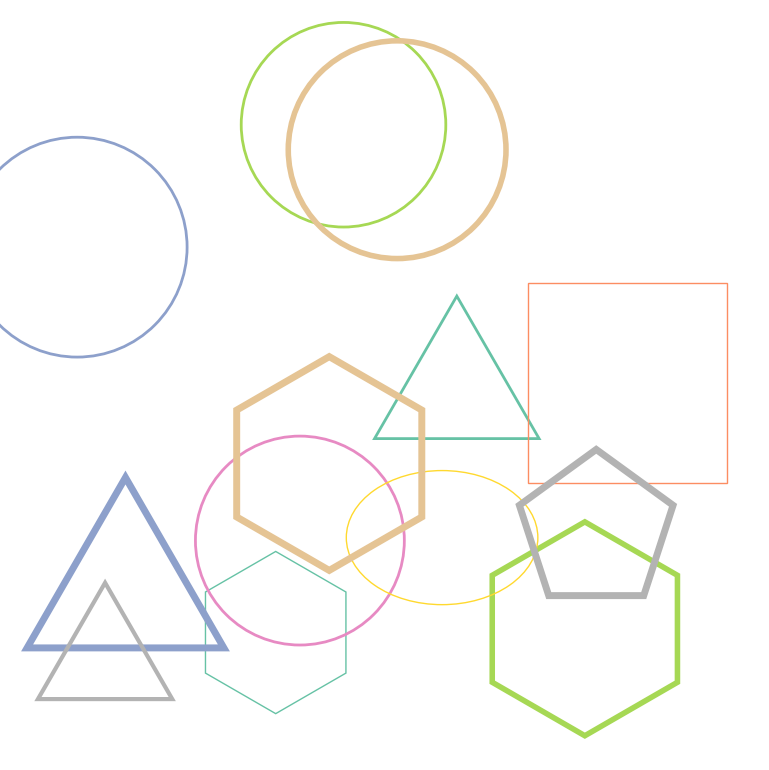[{"shape": "triangle", "thickness": 1, "radius": 0.62, "center": [0.593, 0.492]}, {"shape": "hexagon", "thickness": 0.5, "radius": 0.53, "center": [0.358, 0.179]}, {"shape": "square", "thickness": 0.5, "radius": 0.65, "center": [0.815, 0.503]}, {"shape": "triangle", "thickness": 2.5, "radius": 0.74, "center": [0.163, 0.232]}, {"shape": "circle", "thickness": 1, "radius": 0.71, "center": [0.1, 0.679]}, {"shape": "circle", "thickness": 1, "radius": 0.68, "center": [0.389, 0.298]}, {"shape": "circle", "thickness": 1, "radius": 0.66, "center": [0.446, 0.838]}, {"shape": "hexagon", "thickness": 2, "radius": 0.69, "center": [0.76, 0.183]}, {"shape": "oval", "thickness": 0.5, "radius": 0.62, "center": [0.574, 0.302]}, {"shape": "hexagon", "thickness": 2.5, "radius": 0.69, "center": [0.428, 0.398]}, {"shape": "circle", "thickness": 2, "radius": 0.71, "center": [0.516, 0.806]}, {"shape": "triangle", "thickness": 1.5, "radius": 0.5, "center": [0.136, 0.142]}, {"shape": "pentagon", "thickness": 2.5, "radius": 0.52, "center": [0.774, 0.311]}]